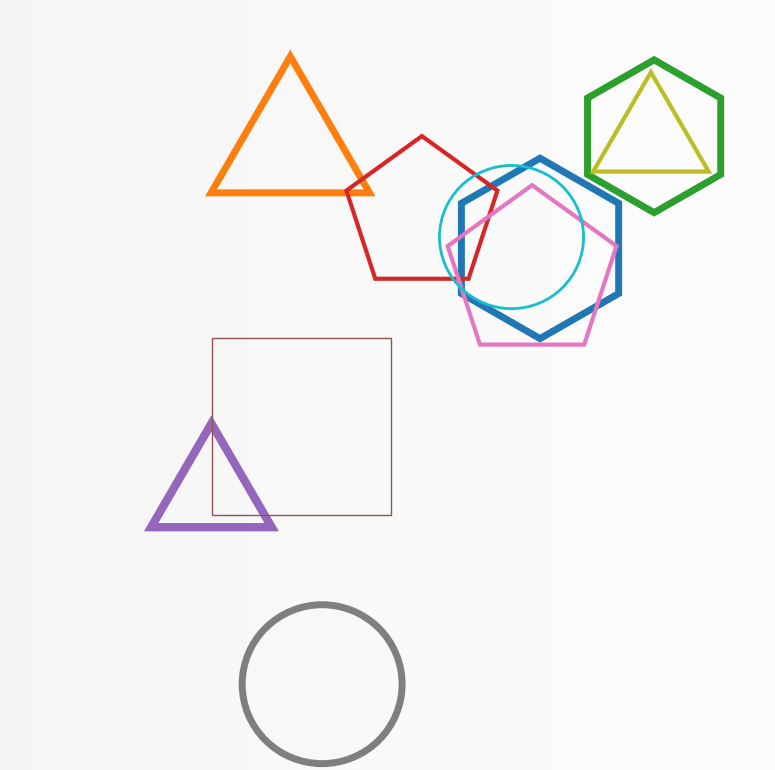[{"shape": "hexagon", "thickness": 2.5, "radius": 0.59, "center": [0.697, 0.677]}, {"shape": "triangle", "thickness": 2.5, "radius": 0.59, "center": [0.375, 0.809]}, {"shape": "hexagon", "thickness": 2.5, "radius": 0.5, "center": [0.844, 0.823]}, {"shape": "pentagon", "thickness": 1.5, "radius": 0.51, "center": [0.544, 0.721]}, {"shape": "triangle", "thickness": 3, "radius": 0.45, "center": [0.273, 0.36]}, {"shape": "square", "thickness": 0.5, "radius": 0.58, "center": [0.389, 0.446]}, {"shape": "pentagon", "thickness": 1.5, "radius": 0.57, "center": [0.687, 0.645]}, {"shape": "circle", "thickness": 2.5, "radius": 0.52, "center": [0.416, 0.111]}, {"shape": "triangle", "thickness": 1.5, "radius": 0.43, "center": [0.84, 0.82]}, {"shape": "circle", "thickness": 1, "radius": 0.46, "center": [0.66, 0.692]}]